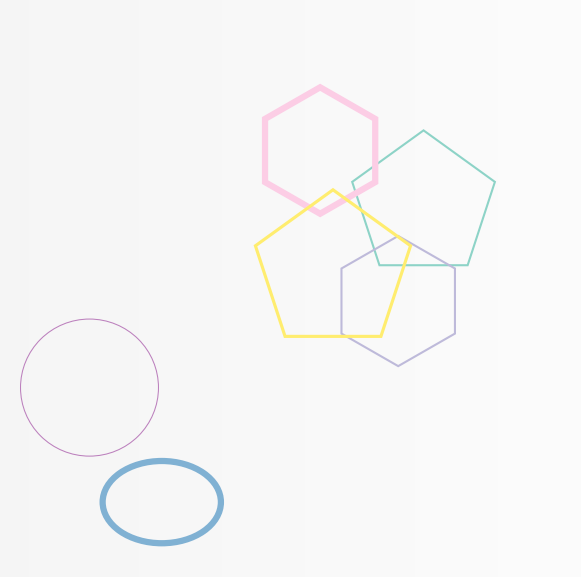[{"shape": "pentagon", "thickness": 1, "radius": 0.65, "center": [0.729, 0.644]}, {"shape": "hexagon", "thickness": 1, "radius": 0.56, "center": [0.685, 0.478]}, {"shape": "oval", "thickness": 3, "radius": 0.51, "center": [0.278, 0.13]}, {"shape": "hexagon", "thickness": 3, "radius": 0.55, "center": [0.551, 0.738]}, {"shape": "circle", "thickness": 0.5, "radius": 0.59, "center": [0.154, 0.328]}, {"shape": "pentagon", "thickness": 1.5, "radius": 0.7, "center": [0.573, 0.53]}]